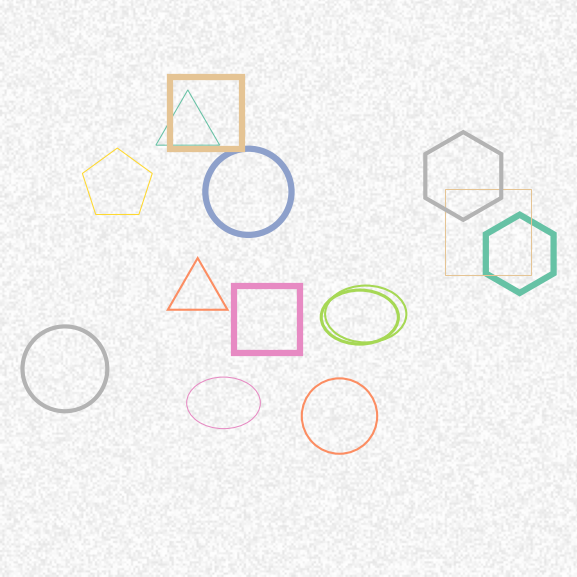[{"shape": "hexagon", "thickness": 3, "radius": 0.34, "center": [0.9, 0.56]}, {"shape": "triangle", "thickness": 0.5, "radius": 0.32, "center": [0.325, 0.78]}, {"shape": "circle", "thickness": 1, "radius": 0.33, "center": [0.588, 0.279]}, {"shape": "triangle", "thickness": 1, "radius": 0.3, "center": [0.342, 0.493]}, {"shape": "circle", "thickness": 3, "radius": 0.37, "center": [0.43, 0.667]}, {"shape": "oval", "thickness": 0.5, "radius": 0.32, "center": [0.387, 0.302]}, {"shape": "square", "thickness": 3, "radius": 0.29, "center": [0.462, 0.446]}, {"shape": "oval", "thickness": 1.5, "radius": 0.33, "center": [0.623, 0.45]}, {"shape": "oval", "thickness": 1, "radius": 0.35, "center": [0.633, 0.455]}, {"shape": "pentagon", "thickness": 0.5, "radius": 0.32, "center": [0.203, 0.679]}, {"shape": "square", "thickness": 0.5, "radius": 0.37, "center": [0.845, 0.597]}, {"shape": "square", "thickness": 3, "radius": 0.31, "center": [0.357, 0.804]}, {"shape": "circle", "thickness": 2, "radius": 0.37, "center": [0.112, 0.36]}, {"shape": "hexagon", "thickness": 2, "radius": 0.38, "center": [0.802, 0.694]}]